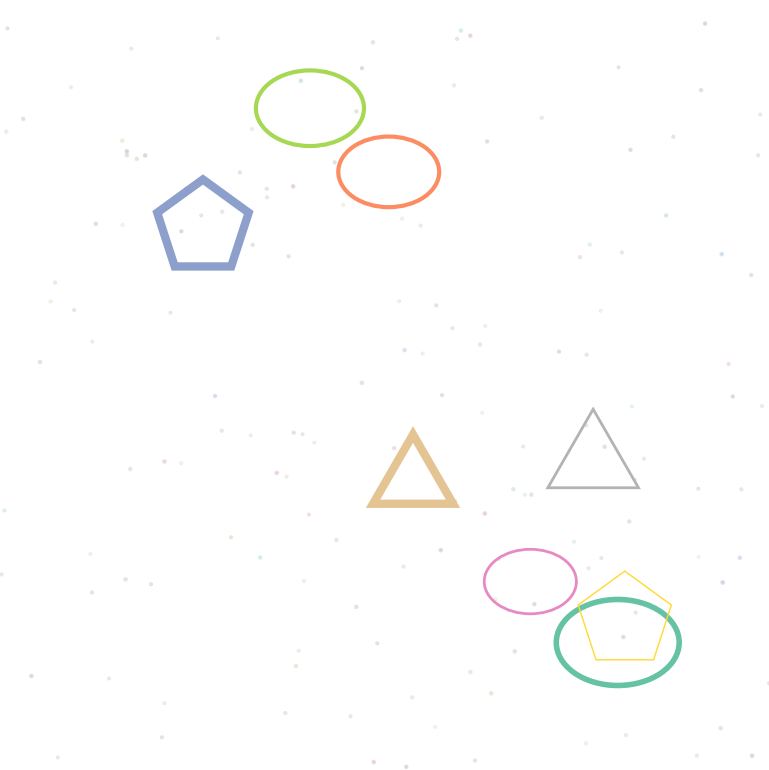[{"shape": "oval", "thickness": 2, "radius": 0.4, "center": [0.802, 0.166]}, {"shape": "oval", "thickness": 1.5, "radius": 0.33, "center": [0.505, 0.777]}, {"shape": "pentagon", "thickness": 3, "radius": 0.31, "center": [0.264, 0.704]}, {"shape": "oval", "thickness": 1, "radius": 0.3, "center": [0.689, 0.245]}, {"shape": "oval", "thickness": 1.5, "radius": 0.35, "center": [0.403, 0.859]}, {"shape": "pentagon", "thickness": 0.5, "radius": 0.32, "center": [0.811, 0.195]}, {"shape": "triangle", "thickness": 3, "radius": 0.3, "center": [0.536, 0.376]}, {"shape": "triangle", "thickness": 1, "radius": 0.34, "center": [0.77, 0.401]}]